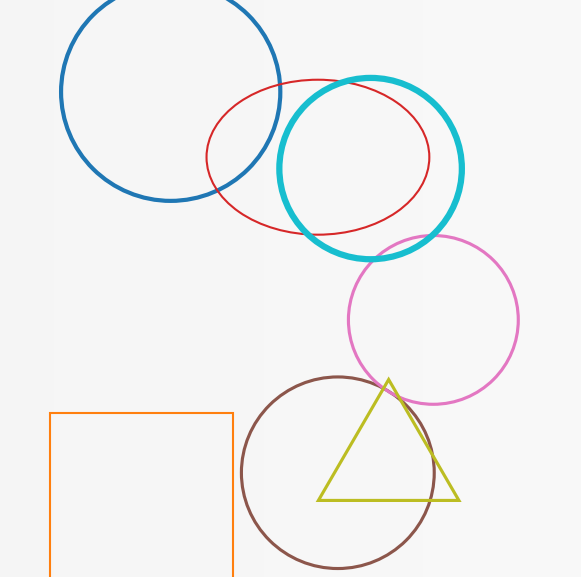[{"shape": "circle", "thickness": 2, "radius": 0.94, "center": [0.294, 0.84]}, {"shape": "square", "thickness": 1, "radius": 0.79, "center": [0.243, 0.127]}, {"shape": "oval", "thickness": 1, "radius": 0.96, "center": [0.547, 0.727]}, {"shape": "circle", "thickness": 1.5, "radius": 0.83, "center": [0.581, 0.181]}, {"shape": "circle", "thickness": 1.5, "radius": 0.73, "center": [0.746, 0.445]}, {"shape": "triangle", "thickness": 1.5, "radius": 0.7, "center": [0.669, 0.202]}, {"shape": "circle", "thickness": 3, "radius": 0.78, "center": [0.638, 0.707]}]